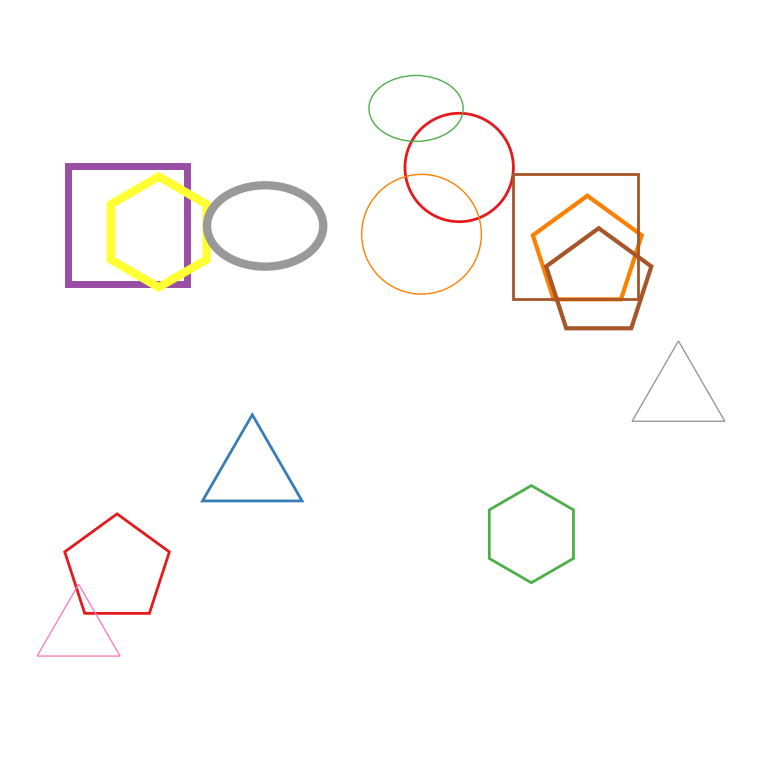[{"shape": "pentagon", "thickness": 1, "radius": 0.36, "center": [0.152, 0.261]}, {"shape": "circle", "thickness": 1, "radius": 0.35, "center": [0.596, 0.783]}, {"shape": "triangle", "thickness": 1, "radius": 0.37, "center": [0.328, 0.387]}, {"shape": "hexagon", "thickness": 1, "radius": 0.32, "center": [0.69, 0.306]}, {"shape": "oval", "thickness": 0.5, "radius": 0.31, "center": [0.54, 0.859]}, {"shape": "square", "thickness": 2.5, "radius": 0.38, "center": [0.166, 0.708]}, {"shape": "pentagon", "thickness": 1.5, "radius": 0.37, "center": [0.763, 0.671]}, {"shape": "circle", "thickness": 0.5, "radius": 0.39, "center": [0.547, 0.696]}, {"shape": "hexagon", "thickness": 3, "radius": 0.36, "center": [0.206, 0.699]}, {"shape": "pentagon", "thickness": 1.5, "radius": 0.36, "center": [0.778, 0.632]}, {"shape": "square", "thickness": 1, "radius": 0.4, "center": [0.748, 0.693]}, {"shape": "triangle", "thickness": 0.5, "radius": 0.31, "center": [0.102, 0.179]}, {"shape": "oval", "thickness": 3, "radius": 0.38, "center": [0.344, 0.707]}, {"shape": "triangle", "thickness": 0.5, "radius": 0.35, "center": [0.881, 0.488]}]